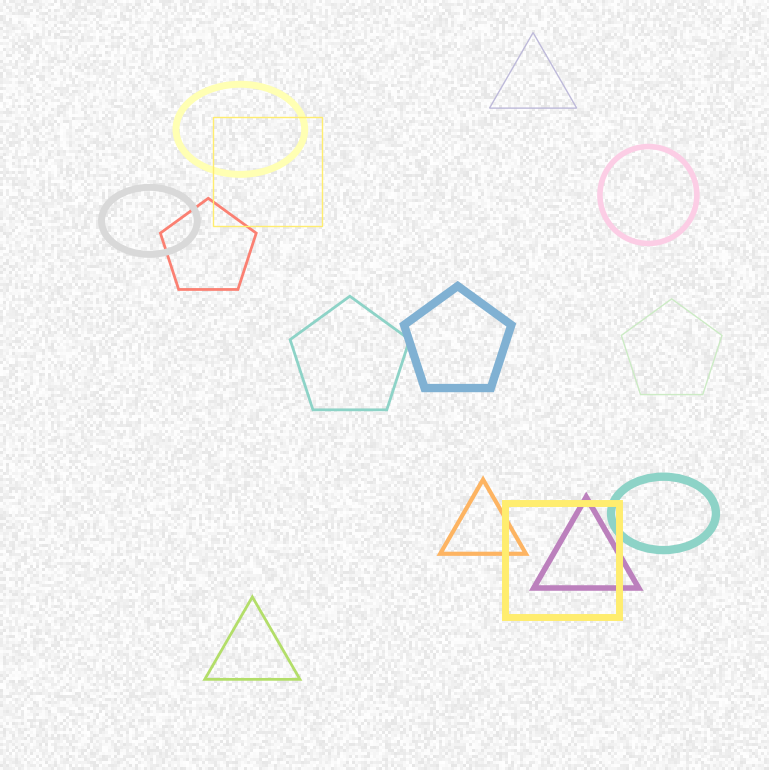[{"shape": "pentagon", "thickness": 1, "radius": 0.41, "center": [0.454, 0.534]}, {"shape": "oval", "thickness": 3, "radius": 0.34, "center": [0.862, 0.333]}, {"shape": "oval", "thickness": 2.5, "radius": 0.42, "center": [0.312, 0.832]}, {"shape": "triangle", "thickness": 0.5, "radius": 0.33, "center": [0.692, 0.892]}, {"shape": "pentagon", "thickness": 1, "radius": 0.33, "center": [0.271, 0.677]}, {"shape": "pentagon", "thickness": 3, "radius": 0.37, "center": [0.594, 0.555]}, {"shape": "triangle", "thickness": 1.5, "radius": 0.32, "center": [0.627, 0.313]}, {"shape": "triangle", "thickness": 1, "radius": 0.36, "center": [0.328, 0.153]}, {"shape": "circle", "thickness": 2, "radius": 0.31, "center": [0.842, 0.747]}, {"shape": "oval", "thickness": 2.5, "radius": 0.31, "center": [0.194, 0.713]}, {"shape": "triangle", "thickness": 2, "radius": 0.39, "center": [0.761, 0.276]}, {"shape": "pentagon", "thickness": 0.5, "radius": 0.34, "center": [0.872, 0.543]}, {"shape": "square", "thickness": 2.5, "radius": 0.37, "center": [0.73, 0.273]}, {"shape": "square", "thickness": 0.5, "radius": 0.35, "center": [0.347, 0.777]}]